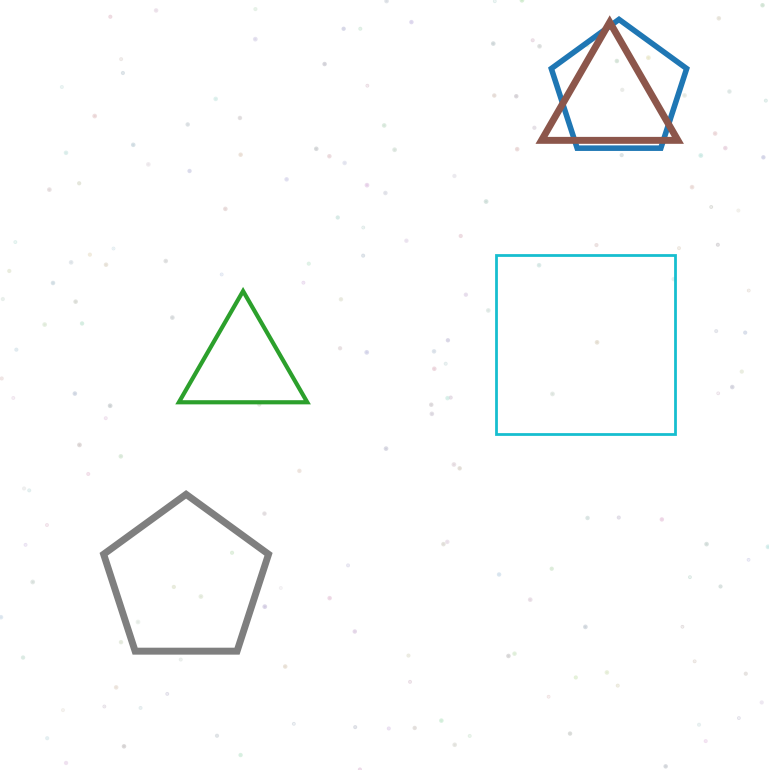[{"shape": "pentagon", "thickness": 2, "radius": 0.46, "center": [0.804, 0.882]}, {"shape": "triangle", "thickness": 1.5, "radius": 0.48, "center": [0.316, 0.526]}, {"shape": "triangle", "thickness": 2.5, "radius": 0.51, "center": [0.792, 0.869]}, {"shape": "pentagon", "thickness": 2.5, "radius": 0.56, "center": [0.242, 0.245]}, {"shape": "square", "thickness": 1, "radius": 0.58, "center": [0.76, 0.553]}]